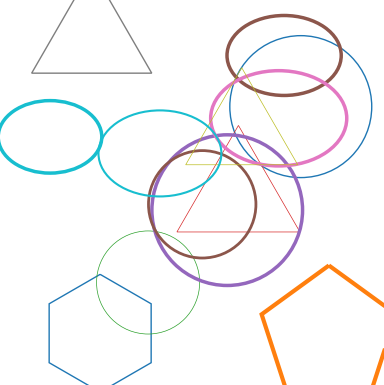[{"shape": "hexagon", "thickness": 1, "radius": 0.76, "center": [0.26, 0.134]}, {"shape": "circle", "thickness": 1, "radius": 0.92, "center": [0.781, 0.723]}, {"shape": "pentagon", "thickness": 3, "radius": 0.92, "center": [0.854, 0.127]}, {"shape": "circle", "thickness": 0.5, "radius": 0.67, "center": [0.385, 0.266]}, {"shape": "triangle", "thickness": 0.5, "radius": 0.92, "center": [0.619, 0.49]}, {"shape": "circle", "thickness": 2.5, "radius": 0.98, "center": [0.59, 0.454]}, {"shape": "oval", "thickness": 2.5, "radius": 0.74, "center": [0.738, 0.856]}, {"shape": "circle", "thickness": 2, "radius": 0.7, "center": [0.525, 0.469]}, {"shape": "oval", "thickness": 2.5, "radius": 0.88, "center": [0.724, 0.693]}, {"shape": "triangle", "thickness": 1, "radius": 0.9, "center": [0.238, 0.9]}, {"shape": "triangle", "thickness": 0.5, "radius": 0.84, "center": [0.628, 0.656]}, {"shape": "oval", "thickness": 1.5, "radius": 0.8, "center": [0.415, 0.602]}, {"shape": "oval", "thickness": 2.5, "radius": 0.67, "center": [0.13, 0.645]}]